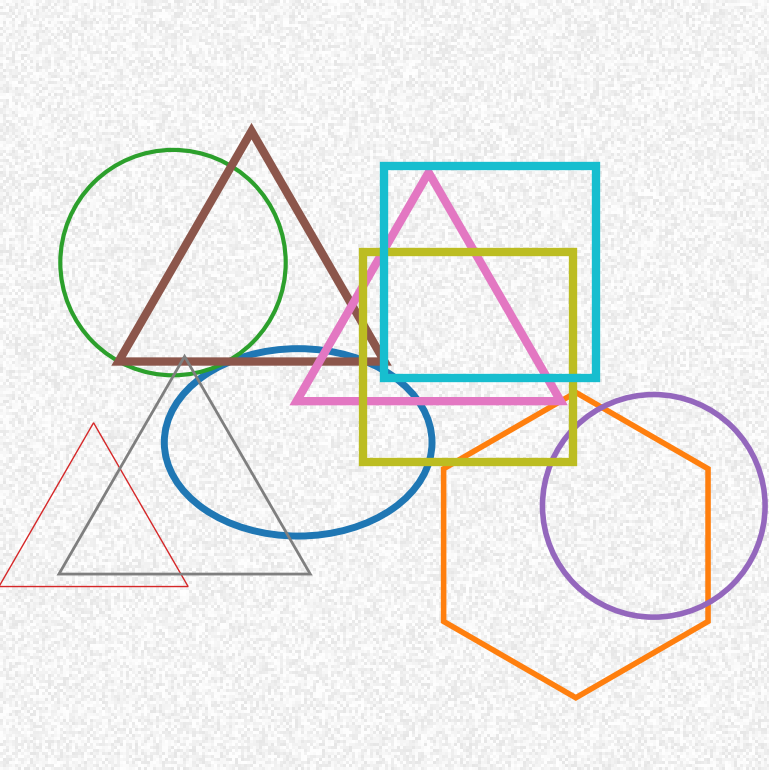[{"shape": "oval", "thickness": 2.5, "radius": 0.87, "center": [0.387, 0.426]}, {"shape": "hexagon", "thickness": 2, "radius": 0.99, "center": [0.748, 0.292]}, {"shape": "circle", "thickness": 1.5, "radius": 0.73, "center": [0.225, 0.659]}, {"shape": "triangle", "thickness": 0.5, "radius": 0.71, "center": [0.122, 0.309]}, {"shape": "circle", "thickness": 2, "radius": 0.72, "center": [0.849, 0.343]}, {"shape": "triangle", "thickness": 3, "radius": 1.0, "center": [0.327, 0.63]}, {"shape": "triangle", "thickness": 3, "radius": 0.99, "center": [0.557, 0.578]}, {"shape": "triangle", "thickness": 1, "radius": 0.94, "center": [0.24, 0.349]}, {"shape": "square", "thickness": 3, "radius": 0.68, "center": [0.608, 0.536]}, {"shape": "square", "thickness": 3, "radius": 0.69, "center": [0.636, 0.647]}]